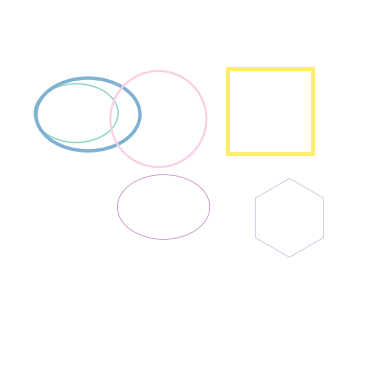[{"shape": "oval", "thickness": 1, "radius": 0.54, "center": [0.198, 0.706]}, {"shape": "hexagon", "thickness": 0.5, "radius": 0.51, "center": [0.752, 0.434]}, {"shape": "oval", "thickness": 2.5, "radius": 0.68, "center": [0.229, 0.703]}, {"shape": "circle", "thickness": 1.5, "radius": 0.62, "center": [0.411, 0.691]}, {"shape": "oval", "thickness": 0.5, "radius": 0.6, "center": [0.425, 0.462]}, {"shape": "square", "thickness": 3, "radius": 0.55, "center": [0.702, 0.711]}]